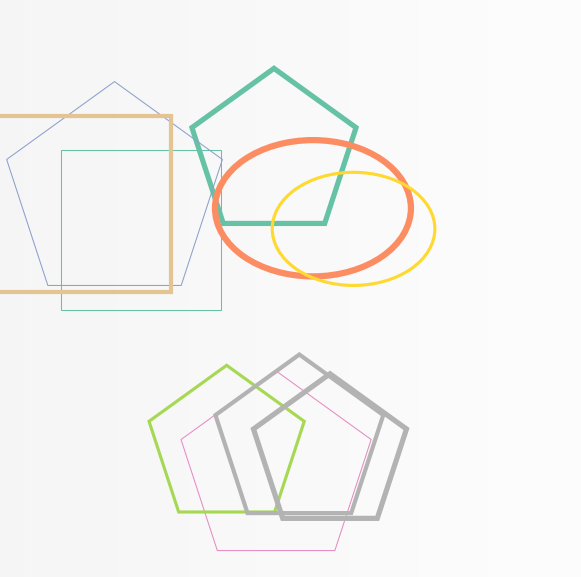[{"shape": "pentagon", "thickness": 2.5, "radius": 0.74, "center": [0.471, 0.732]}, {"shape": "square", "thickness": 0.5, "radius": 0.69, "center": [0.243, 0.601]}, {"shape": "oval", "thickness": 3, "radius": 0.84, "center": [0.538, 0.639]}, {"shape": "pentagon", "thickness": 0.5, "radius": 0.98, "center": [0.197, 0.663]}, {"shape": "pentagon", "thickness": 0.5, "radius": 0.86, "center": [0.475, 0.185]}, {"shape": "pentagon", "thickness": 1.5, "radius": 0.7, "center": [0.39, 0.226]}, {"shape": "oval", "thickness": 1.5, "radius": 0.7, "center": [0.608, 0.603]}, {"shape": "square", "thickness": 2, "radius": 0.76, "center": [0.142, 0.646]}, {"shape": "pentagon", "thickness": 2, "radius": 0.76, "center": [0.515, 0.233]}, {"shape": "pentagon", "thickness": 2.5, "radius": 0.69, "center": [0.568, 0.214]}]